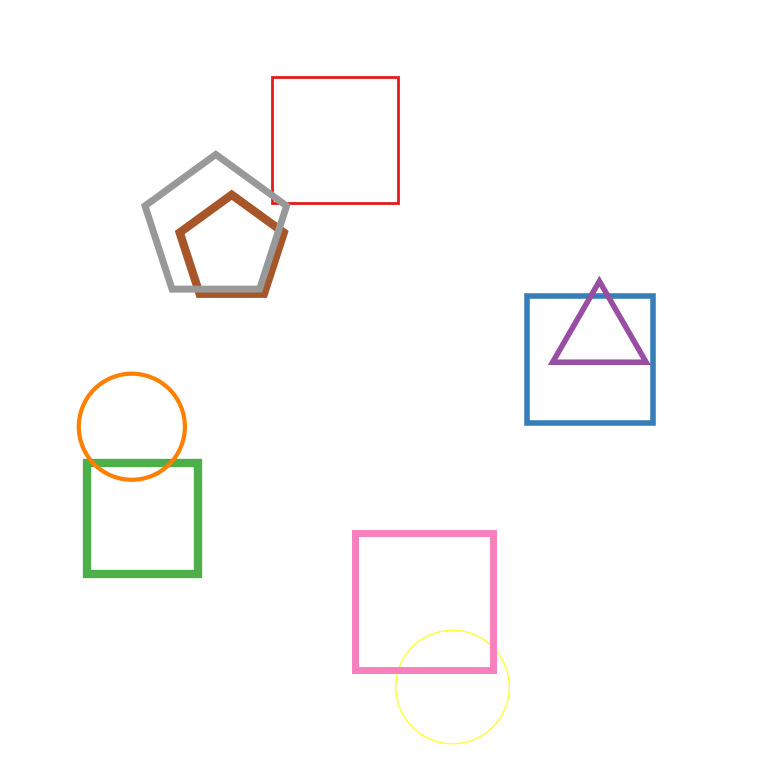[{"shape": "square", "thickness": 1, "radius": 0.41, "center": [0.435, 0.818]}, {"shape": "square", "thickness": 2, "radius": 0.41, "center": [0.766, 0.533]}, {"shape": "square", "thickness": 3, "radius": 0.36, "center": [0.185, 0.326]}, {"shape": "triangle", "thickness": 2, "radius": 0.35, "center": [0.778, 0.565]}, {"shape": "circle", "thickness": 1.5, "radius": 0.34, "center": [0.171, 0.446]}, {"shape": "circle", "thickness": 0.5, "radius": 0.37, "center": [0.588, 0.108]}, {"shape": "pentagon", "thickness": 3, "radius": 0.36, "center": [0.301, 0.676]}, {"shape": "square", "thickness": 2.5, "radius": 0.45, "center": [0.55, 0.219]}, {"shape": "pentagon", "thickness": 2.5, "radius": 0.48, "center": [0.28, 0.703]}]